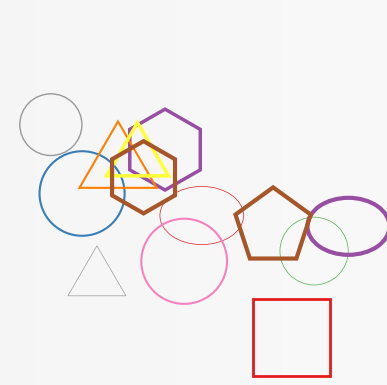[{"shape": "square", "thickness": 2, "radius": 0.5, "center": [0.752, 0.124]}, {"shape": "oval", "thickness": 0.5, "radius": 0.54, "center": [0.521, 0.44]}, {"shape": "circle", "thickness": 1.5, "radius": 0.55, "center": [0.212, 0.497]}, {"shape": "circle", "thickness": 0.5, "radius": 0.44, "center": [0.811, 0.348]}, {"shape": "oval", "thickness": 3, "radius": 0.53, "center": [0.899, 0.412]}, {"shape": "hexagon", "thickness": 2.5, "radius": 0.53, "center": [0.426, 0.611]}, {"shape": "triangle", "thickness": 1.5, "radius": 0.57, "center": [0.305, 0.57]}, {"shape": "triangle", "thickness": 2.5, "radius": 0.46, "center": [0.355, 0.589]}, {"shape": "hexagon", "thickness": 3, "radius": 0.47, "center": [0.37, 0.54]}, {"shape": "pentagon", "thickness": 3, "radius": 0.51, "center": [0.705, 0.411]}, {"shape": "circle", "thickness": 1.5, "radius": 0.55, "center": [0.475, 0.321]}, {"shape": "triangle", "thickness": 0.5, "radius": 0.43, "center": [0.25, 0.275]}, {"shape": "circle", "thickness": 1, "radius": 0.4, "center": [0.131, 0.676]}]